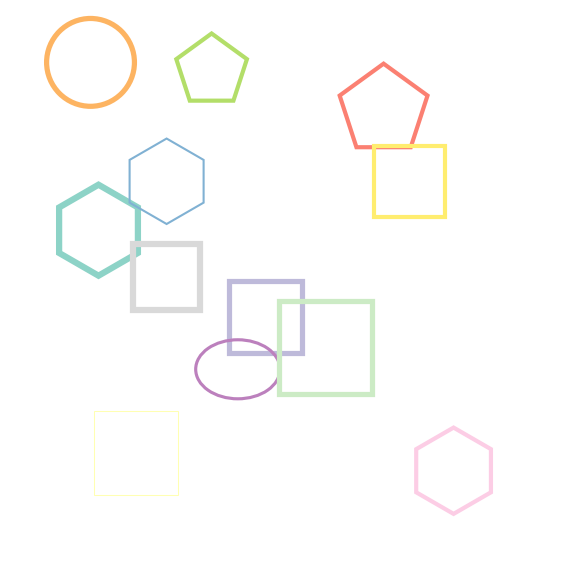[{"shape": "hexagon", "thickness": 3, "radius": 0.39, "center": [0.171, 0.601]}, {"shape": "square", "thickness": 0.5, "radius": 0.36, "center": [0.235, 0.215]}, {"shape": "square", "thickness": 2.5, "radius": 0.31, "center": [0.459, 0.451]}, {"shape": "pentagon", "thickness": 2, "radius": 0.4, "center": [0.664, 0.809]}, {"shape": "hexagon", "thickness": 1, "radius": 0.37, "center": [0.288, 0.685]}, {"shape": "circle", "thickness": 2.5, "radius": 0.38, "center": [0.157, 0.891]}, {"shape": "pentagon", "thickness": 2, "radius": 0.32, "center": [0.366, 0.877]}, {"shape": "hexagon", "thickness": 2, "radius": 0.37, "center": [0.785, 0.184]}, {"shape": "square", "thickness": 3, "radius": 0.29, "center": [0.288, 0.519]}, {"shape": "oval", "thickness": 1.5, "radius": 0.37, "center": [0.412, 0.36]}, {"shape": "square", "thickness": 2.5, "radius": 0.4, "center": [0.563, 0.398]}, {"shape": "square", "thickness": 2, "radius": 0.31, "center": [0.709, 0.685]}]